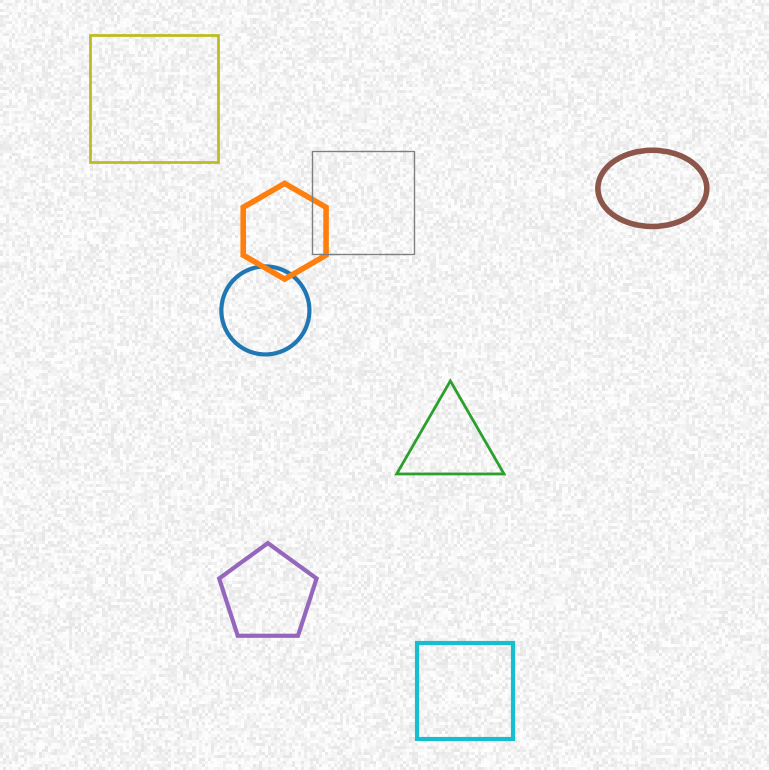[{"shape": "circle", "thickness": 1.5, "radius": 0.29, "center": [0.345, 0.597]}, {"shape": "hexagon", "thickness": 2, "radius": 0.31, "center": [0.37, 0.7]}, {"shape": "triangle", "thickness": 1, "radius": 0.4, "center": [0.585, 0.425]}, {"shape": "pentagon", "thickness": 1.5, "radius": 0.33, "center": [0.348, 0.228]}, {"shape": "oval", "thickness": 2, "radius": 0.35, "center": [0.847, 0.755]}, {"shape": "square", "thickness": 0.5, "radius": 0.33, "center": [0.471, 0.737]}, {"shape": "square", "thickness": 1, "radius": 0.41, "center": [0.2, 0.872]}, {"shape": "square", "thickness": 1.5, "radius": 0.31, "center": [0.604, 0.102]}]